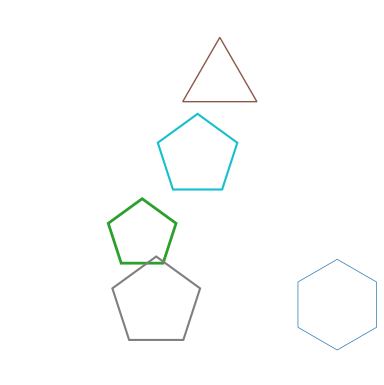[{"shape": "hexagon", "thickness": 0.5, "radius": 0.59, "center": [0.876, 0.209]}, {"shape": "pentagon", "thickness": 2, "radius": 0.46, "center": [0.369, 0.391]}, {"shape": "triangle", "thickness": 1, "radius": 0.56, "center": [0.571, 0.792]}, {"shape": "pentagon", "thickness": 1.5, "radius": 0.6, "center": [0.406, 0.214]}, {"shape": "pentagon", "thickness": 1.5, "radius": 0.54, "center": [0.513, 0.596]}]